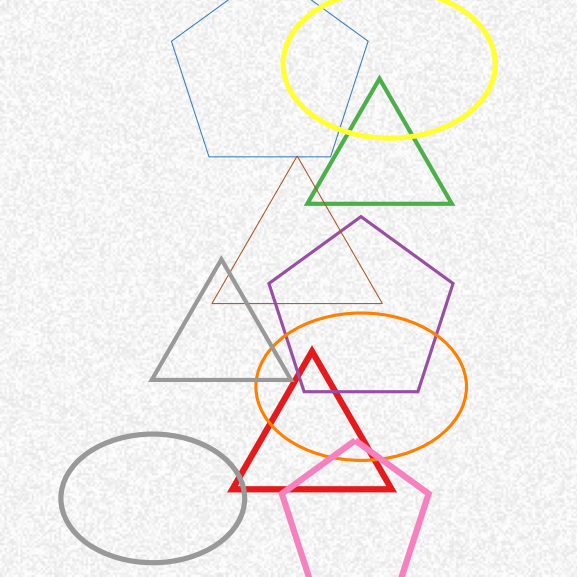[{"shape": "triangle", "thickness": 3, "radius": 0.8, "center": [0.54, 0.231]}, {"shape": "pentagon", "thickness": 0.5, "radius": 0.9, "center": [0.467, 0.872]}, {"shape": "triangle", "thickness": 2, "radius": 0.72, "center": [0.657, 0.718]}, {"shape": "pentagon", "thickness": 1.5, "radius": 0.84, "center": [0.625, 0.456]}, {"shape": "oval", "thickness": 1.5, "radius": 0.91, "center": [0.625, 0.329]}, {"shape": "oval", "thickness": 2.5, "radius": 0.92, "center": [0.674, 0.888]}, {"shape": "triangle", "thickness": 0.5, "radius": 0.85, "center": [0.515, 0.559]}, {"shape": "pentagon", "thickness": 3, "radius": 0.67, "center": [0.615, 0.103]}, {"shape": "triangle", "thickness": 2, "radius": 0.7, "center": [0.383, 0.411]}, {"shape": "oval", "thickness": 2.5, "radius": 0.8, "center": [0.265, 0.136]}]